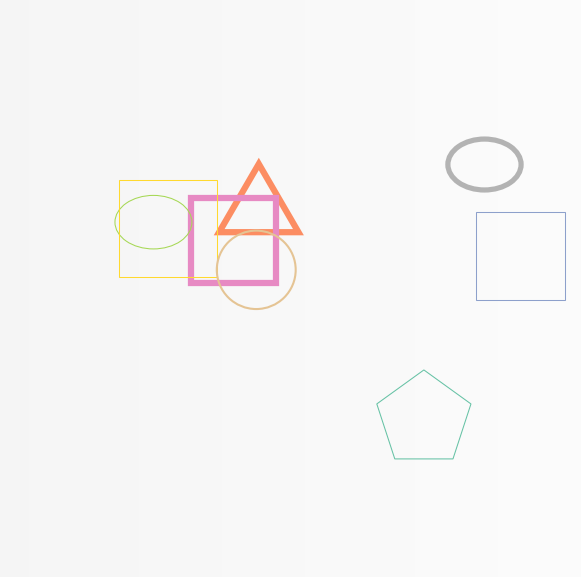[{"shape": "pentagon", "thickness": 0.5, "radius": 0.43, "center": [0.729, 0.273]}, {"shape": "triangle", "thickness": 3, "radius": 0.39, "center": [0.445, 0.636]}, {"shape": "square", "thickness": 0.5, "radius": 0.38, "center": [0.896, 0.556]}, {"shape": "square", "thickness": 3, "radius": 0.37, "center": [0.401, 0.583]}, {"shape": "oval", "thickness": 0.5, "radius": 0.33, "center": [0.264, 0.614]}, {"shape": "square", "thickness": 0.5, "radius": 0.42, "center": [0.288, 0.604]}, {"shape": "circle", "thickness": 1, "radius": 0.34, "center": [0.441, 0.532]}, {"shape": "oval", "thickness": 2.5, "radius": 0.31, "center": [0.834, 0.714]}]